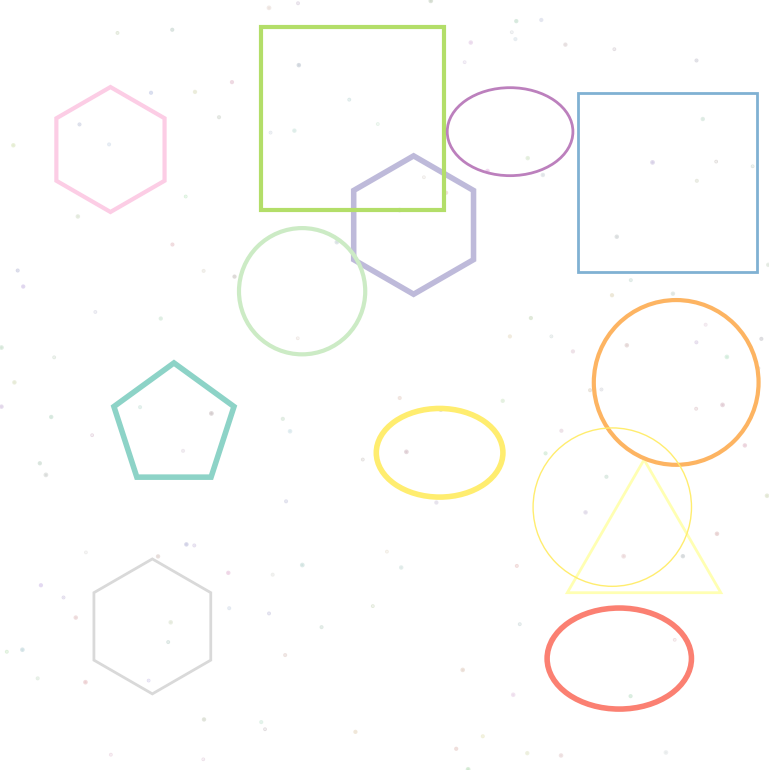[{"shape": "pentagon", "thickness": 2, "radius": 0.41, "center": [0.226, 0.447]}, {"shape": "triangle", "thickness": 1, "radius": 0.58, "center": [0.836, 0.288]}, {"shape": "hexagon", "thickness": 2, "radius": 0.45, "center": [0.537, 0.708]}, {"shape": "oval", "thickness": 2, "radius": 0.47, "center": [0.804, 0.145]}, {"shape": "square", "thickness": 1, "radius": 0.58, "center": [0.867, 0.763]}, {"shape": "circle", "thickness": 1.5, "radius": 0.53, "center": [0.878, 0.503]}, {"shape": "square", "thickness": 1.5, "radius": 0.59, "center": [0.458, 0.846]}, {"shape": "hexagon", "thickness": 1.5, "radius": 0.41, "center": [0.143, 0.806]}, {"shape": "hexagon", "thickness": 1, "radius": 0.44, "center": [0.198, 0.186]}, {"shape": "oval", "thickness": 1, "radius": 0.41, "center": [0.662, 0.829]}, {"shape": "circle", "thickness": 1.5, "radius": 0.41, "center": [0.392, 0.622]}, {"shape": "oval", "thickness": 2, "radius": 0.41, "center": [0.571, 0.412]}, {"shape": "circle", "thickness": 0.5, "radius": 0.51, "center": [0.795, 0.341]}]